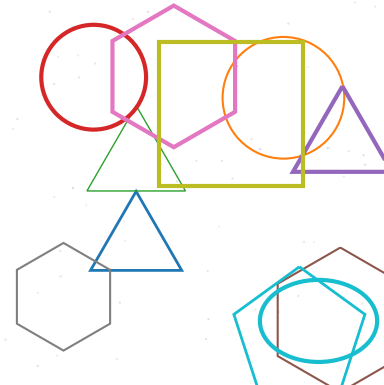[{"shape": "triangle", "thickness": 2, "radius": 0.68, "center": [0.354, 0.366]}, {"shape": "circle", "thickness": 1.5, "radius": 0.79, "center": [0.736, 0.746]}, {"shape": "triangle", "thickness": 1, "radius": 0.74, "center": [0.354, 0.578]}, {"shape": "circle", "thickness": 3, "radius": 0.68, "center": [0.243, 0.799]}, {"shape": "triangle", "thickness": 3, "radius": 0.74, "center": [0.889, 0.628]}, {"shape": "hexagon", "thickness": 1.5, "radius": 0.94, "center": [0.884, 0.169]}, {"shape": "hexagon", "thickness": 3, "radius": 0.92, "center": [0.451, 0.802]}, {"shape": "hexagon", "thickness": 1.5, "radius": 0.7, "center": [0.165, 0.229]}, {"shape": "square", "thickness": 3, "radius": 0.94, "center": [0.6, 0.704]}, {"shape": "oval", "thickness": 3, "radius": 0.76, "center": [0.827, 0.166]}, {"shape": "pentagon", "thickness": 2, "radius": 0.89, "center": [0.778, 0.128]}]